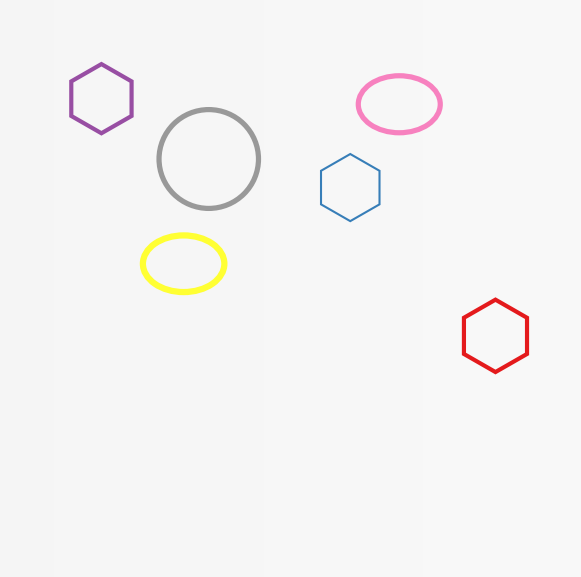[{"shape": "hexagon", "thickness": 2, "radius": 0.31, "center": [0.852, 0.418]}, {"shape": "hexagon", "thickness": 1, "radius": 0.29, "center": [0.603, 0.674]}, {"shape": "hexagon", "thickness": 2, "radius": 0.3, "center": [0.175, 0.828]}, {"shape": "oval", "thickness": 3, "radius": 0.35, "center": [0.316, 0.542]}, {"shape": "oval", "thickness": 2.5, "radius": 0.35, "center": [0.687, 0.819]}, {"shape": "circle", "thickness": 2.5, "radius": 0.43, "center": [0.359, 0.724]}]